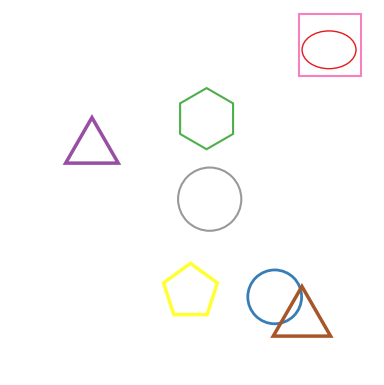[{"shape": "oval", "thickness": 1, "radius": 0.35, "center": [0.855, 0.871]}, {"shape": "circle", "thickness": 2, "radius": 0.35, "center": [0.714, 0.229]}, {"shape": "hexagon", "thickness": 1.5, "radius": 0.4, "center": [0.537, 0.692]}, {"shape": "triangle", "thickness": 2.5, "radius": 0.39, "center": [0.239, 0.616]}, {"shape": "pentagon", "thickness": 2.5, "radius": 0.37, "center": [0.495, 0.242]}, {"shape": "triangle", "thickness": 2.5, "radius": 0.43, "center": [0.784, 0.17]}, {"shape": "square", "thickness": 1.5, "radius": 0.41, "center": [0.857, 0.883]}, {"shape": "circle", "thickness": 1.5, "radius": 0.41, "center": [0.545, 0.483]}]